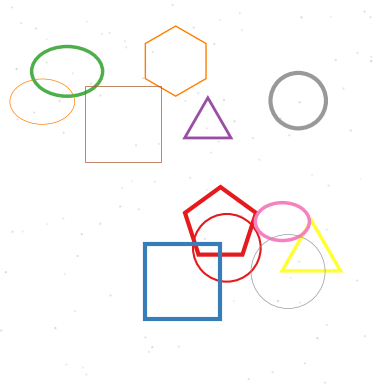[{"shape": "pentagon", "thickness": 3, "radius": 0.48, "center": [0.573, 0.417]}, {"shape": "circle", "thickness": 1.5, "radius": 0.44, "center": [0.589, 0.356]}, {"shape": "square", "thickness": 3, "radius": 0.49, "center": [0.474, 0.269]}, {"shape": "oval", "thickness": 2.5, "radius": 0.46, "center": [0.174, 0.815]}, {"shape": "triangle", "thickness": 2, "radius": 0.35, "center": [0.54, 0.677]}, {"shape": "hexagon", "thickness": 1, "radius": 0.46, "center": [0.456, 0.841]}, {"shape": "oval", "thickness": 0.5, "radius": 0.42, "center": [0.11, 0.736]}, {"shape": "triangle", "thickness": 2.5, "radius": 0.44, "center": [0.809, 0.34]}, {"shape": "square", "thickness": 0.5, "radius": 0.5, "center": [0.32, 0.677]}, {"shape": "oval", "thickness": 2.5, "radius": 0.35, "center": [0.733, 0.424]}, {"shape": "circle", "thickness": 0.5, "radius": 0.48, "center": [0.748, 0.295]}, {"shape": "circle", "thickness": 3, "radius": 0.36, "center": [0.775, 0.739]}]